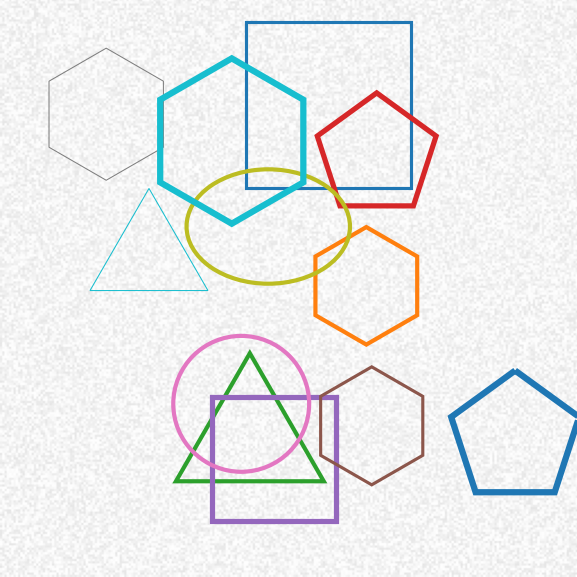[{"shape": "square", "thickness": 1.5, "radius": 0.72, "center": [0.569, 0.817]}, {"shape": "pentagon", "thickness": 3, "radius": 0.58, "center": [0.892, 0.241]}, {"shape": "hexagon", "thickness": 2, "radius": 0.51, "center": [0.634, 0.504]}, {"shape": "triangle", "thickness": 2, "radius": 0.74, "center": [0.433, 0.24]}, {"shape": "pentagon", "thickness": 2.5, "radius": 0.54, "center": [0.652, 0.73]}, {"shape": "square", "thickness": 2.5, "radius": 0.54, "center": [0.474, 0.204]}, {"shape": "hexagon", "thickness": 1.5, "radius": 0.51, "center": [0.644, 0.262]}, {"shape": "circle", "thickness": 2, "radius": 0.59, "center": [0.418, 0.3]}, {"shape": "hexagon", "thickness": 0.5, "radius": 0.57, "center": [0.184, 0.801]}, {"shape": "oval", "thickness": 2, "radius": 0.71, "center": [0.465, 0.607]}, {"shape": "triangle", "thickness": 0.5, "radius": 0.59, "center": [0.258, 0.555]}, {"shape": "hexagon", "thickness": 3, "radius": 0.72, "center": [0.401, 0.755]}]